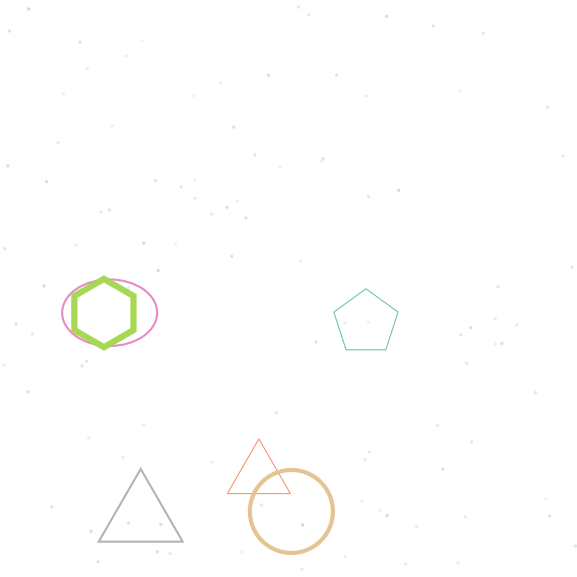[{"shape": "pentagon", "thickness": 0.5, "radius": 0.29, "center": [0.634, 0.441]}, {"shape": "triangle", "thickness": 0.5, "radius": 0.32, "center": [0.448, 0.176]}, {"shape": "oval", "thickness": 1, "radius": 0.41, "center": [0.19, 0.458]}, {"shape": "hexagon", "thickness": 3, "radius": 0.3, "center": [0.18, 0.457]}, {"shape": "circle", "thickness": 2, "radius": 0.36, "center": [0.505, 0.113]}, {"shape": "triangle", "thickness": 1, "radius": 0.42, "center": [0.244, 0.103]}]